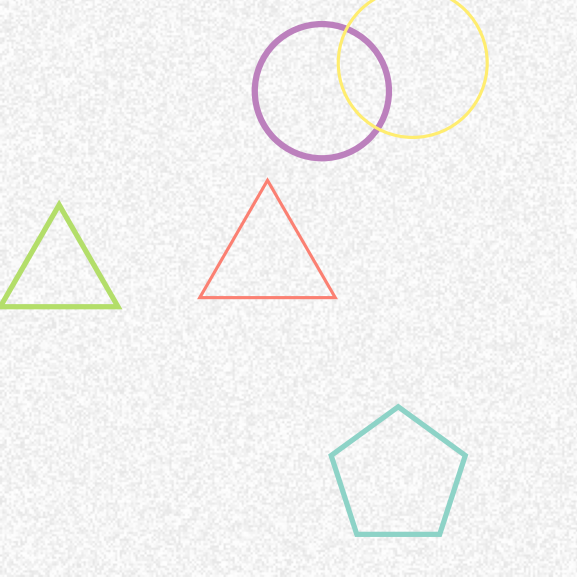[{"shape": "pentagon", "thickness": 2.5, "radius": 0.61, "center": [0.69, 0.173]}, {"shape": "triangle", "thickness": 1.5, "radius": 0.68, "center": [0.463, 0.551]}, {"shape": "triangle", "thickness": 2.5, "radius": 0.59, "center": [0.102, 0.527]}, {"shape": "circle", "thickness": 3, "radius": 0.58, "center": [0.557, 0.841]}, {"shape": "circle", "thickness": 1.5, "radius": 0.64, "center": [0.715, 0.89]}]